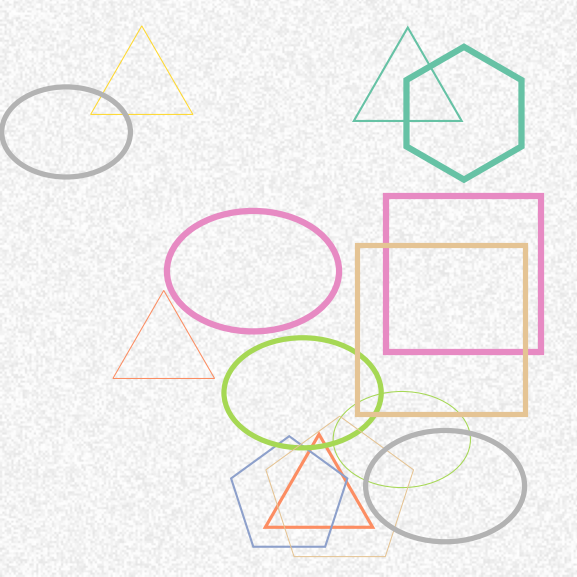[{"shape": "triangle", "thickness": 1, "radius": 0.54, "center": [0.706, 0.844]}, {"shape": "hexagon", "thickness": 3, "radius": 0.57, "center": [0.803, 0.803]}, {"shape": "triangle", "thickness": 1.5, "radius": 0.54, "center": [0.552, 0.14]}, {"shape": "triangle", "thickness": 0.5, "radius": 0.51, "center": [0.284, 0.395]}, {"shape": "pentagon", "thickness": 1, "radius": 0.53, "center": [0.501, 0.138]}, {"shape": "square", "thickness": 3, "radius": 0.67, "center": [0.802, 0.525]}, {"shape": "oval", "thickness": 3, "radius": 0.75, "center": [0.438, 0.53]}, {"shape": "oval", "thickness": 0.5, "radius": 0.59, "center": [0.696, 0.238]}, {"shape": "oval", "thickness": 2.5, "radius": 0.68, "center": [0.524, 0.319]}, {"shape": "triangle", "thickness": 0.5, "radius": 0.51, "center": [0.245, 0.852]}, {"shape": "pentagon", "thickness": 0.5, "radius": 0.67, "center": [0.588, 0.144]}, {"shape": "square", "thickness": 2.5, "radius": 0.73, "center": [0.764, 0.429]}, {"shape": "oval", "thickness": 2.5, "radius": 0.69, "center": [0.771, 0.157]}, {"shape": "oval", "thickness": 2.5, "radius": 0.56, "center": [0.114, 0.771]}]